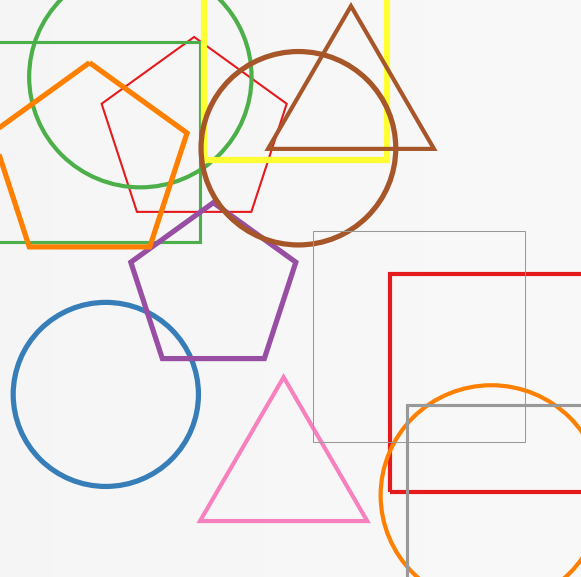[{"shape": "pentagon", "thickness": 1, "radius": 0.84, "center": [0.334, 0.768]}, {"shape": "square", "thickness": 2, "radius": 0.95, "center": [0.86, 0.336]}, {"shape": "circle", "thickness": 2.5, "radius": 0.8, "center": [0.182, 0.316]}, {"shape": "square", "thickness": 1.5, "radius": 0.86, "center": [0.171, 0.753]}, {"shape": "circle", "thickness": 2, "radius": 0.96, "center": [0.241, 0.866]}, {"shape": "pentagon", "thickness": 2.5, "radius": 0.75, "center": [0.367, 0.499]}, {"shape": "pentagon", "thickness": 2.5, "radius": 0.88, "center": [0.154, 0.714]}, {"shape": "circle", "thickness": 2, "radius": 0.95, "center": [0.845, 0.141]}, {"shape": "square", "thickness": 3, "radius": 0.79, "center": [0.509, 0.881]}, {"shape": "circle", "thickness": 2.5, "radius": 0.84, "center": [0.513, 0.742]}, {"shape": "triangle", "thickness": 2, "radius": 0.82, "center": [0.604, 0.824]}, {"shape": "triangle", "thickness": 2, "radius": 0.83, "center": [0.488, 0.18]}, {"shape": "square", "thickness": 1.5, "radius": 0.97, "center": [0.894, 0.104]}, {"shape": "square", "thickness": 0.5, "radius": 0.91, "center": [0.721, 0.417]}]